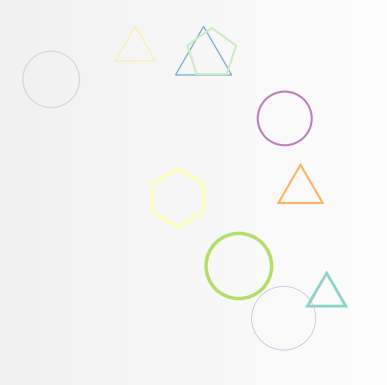[{"shape": "triangle", "thickness": 2, "radius": 0.29, "center": [0.843, 0.233]}, {"shape": "hexagon", "thickness": 2, "radius": 0.38, "center": [0.459, 0.486]}, {"shape": "circle", "thickness": 0.5, "radius": 0.41, "center": [0.732, 0.173]}, {"shape": "triangle", "thickness": 1, "radius": 0.42, "center": [0.525, 0.847]}, {"shape": "triangle", "thickness": 1.5, "radius": 0.33, "center": [0.776, 0.506]}, {"shape": "circle", "thickness": 2.5, "radius": 0.42, "center": [0.616, 0.309]}, {"shape": "circle", "thickness": 1, "radius": 0.37, "center": [0.132, 0.794]}, {"shape": "circle", "thickness": 1.5, "radius": 0.35, "center": [0.735, 0.692]}, {"shape": "pentagon", "thickness": 1.5, "radius": 0.33, "center": [0.546, 0.861]}, {"shape": "triangle", "thickness": 0.5, "radius": 0.3, "center": [0.349, 0.872]}]